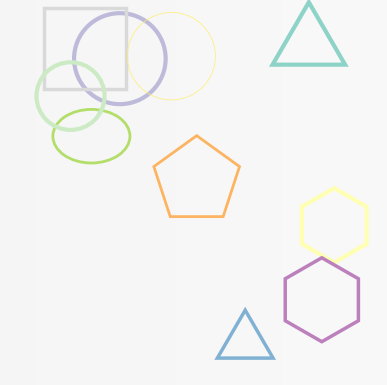[{"shape": "triangle", "thickness": 3, "radius": 0.54, "center": [0.797, 0.886]}, {"shape": "hexagon", "thickness": 3, "radius": 0.48, "center": [0.862, 0.415]}, {"shape": "circle", "thickness": 3, "radius": 0.59, "center": [0.309, 0.848]}, {"shape": "triangle", "thickness": 2.5, "radius": 0.41, "center": [0.633, 0.111]}, {"shape": "pentagon", "thickness": 2, "radius": 0.58, "center": [0.508, 0.531]}, {"shape": "oval", "thickness": 2, "radius": 0.5, "center": [0.236, 0.646]}, {"shape": "square", "thickness": 2.5, "radius": 0.53, "center": [0.218, 0.874]}, {"shape": "hexagon", "thickness": 2.5, "radius": 0.55, "center": [0.83, 0.221]}, {"shape": "circle", "thickness": 3, "radius": 0.44, "center": [0.182, 0.75]}, {"shape": "circle", "thickness": 0.5, "radius": 0.57, "center": [0.442, 0.854]}]